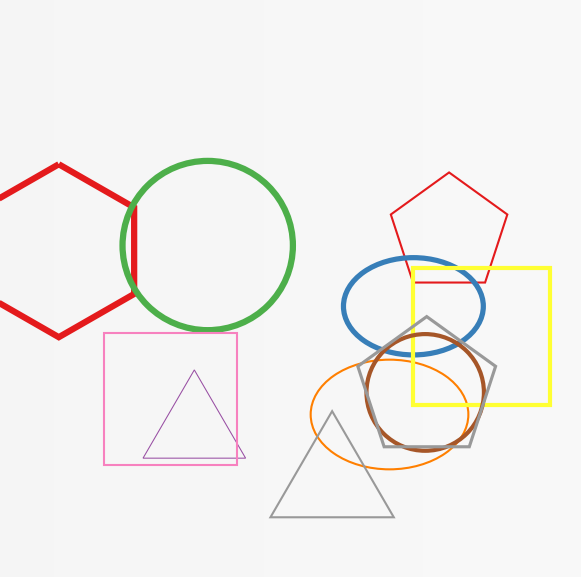[{"shape": "hexagon", "thickness": 3, "radius": 0.75, "center": [0.101, 0.565]}, {"shape": "pentagon", "thickness": 1, "radius": 0.53, "center": [0.773, 0.595]}, {"shape": "oval", "thickness": 2.5, "radius": 0.6, "center": [0.711, 0.469]}, {"shape": "circle", "thickness": 3, "radius": 0.73, "center": [0.357, 0.574]}, {"shape": "triangle", "thickness": 0.5, "radius": 0.51, "center": [0.334, 0.257]}, {"shape": "oval", "thickness": 1, "radius": 0.68, "center": [0.67, 0.281]}, {"shape": "square", "thickness": 2, "radius": 0.59, "center": [0.828, 0.416]}, {"shape": "circle", "thickness": 2, "radius": 0.51, "center": [0.732, 0.32]}, {"shape": "square", "thickness": 1, "radius": 0.57, "center": [0.294, 0.308]}, {"shape": "pentagon", "thickness": 1.5, "radius": 0.62, "center": [0.734, 0.326]}, {"shape": "triangle", "thickness": 1, "radius": 0.61, "center": [0.571, 0.165]}]